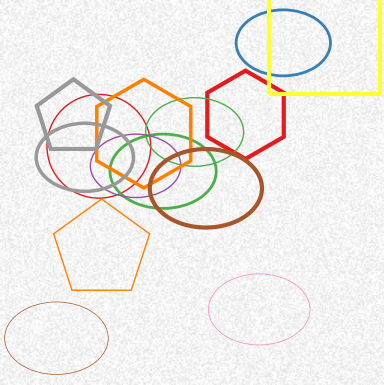[{"shape": "circle", "thickness": 1, "radius": 0.67, "center": [0.257, 0.62]}, {"shape": "hexagon", "thickness": 3, "radius": 0.57, "center": [0.638, 0.702]}, {"shape": "oval", "thickness": 2, "radius": 0.61, "center": [0.736, 0.889]}, {"shape": "oval", "thickness": 2, "radius": 0.69, "center": [0.424, 0.555]}, {"shape": "oval", "thickness": 1, "radius": 0.64, "center": [0.506, 0.657]}, {"shape": "oval", "thickness": 1, "radius": 0.59, "center": [0.352, 0.569]}, {"shape": "pentagon", "thickness": 1, "radius": 0.66, "center": [0.264, 0.352]}, {"shape": "hexagon", "thickness": 2.5, "radius": 0.7, "center": [0.373, 0.653]}, {"shape": "square", "thickness": 3, "radius": 0.72, "center": [0.842, 0.899]}, {"shape": "oval", "thickness": 3, "radius": 0.73, "center": [0.535, 0.511]}, {"shape": "oval", "thickness": 0.5, "radius": 0.67, "center": [0.147, 0.122]}, {"shape": "oval", "thickness": 0.5, "radius": 0.66, "center": [0.673, 0.196]}, {"shape": "pentagon", "thickness": 3, "radius": 0.5, "center": [0.191, 0.694]}, {"shape": "oval", "thickness": 2.5, "radius": 0.63, "center": [0.22, 0.591]}]